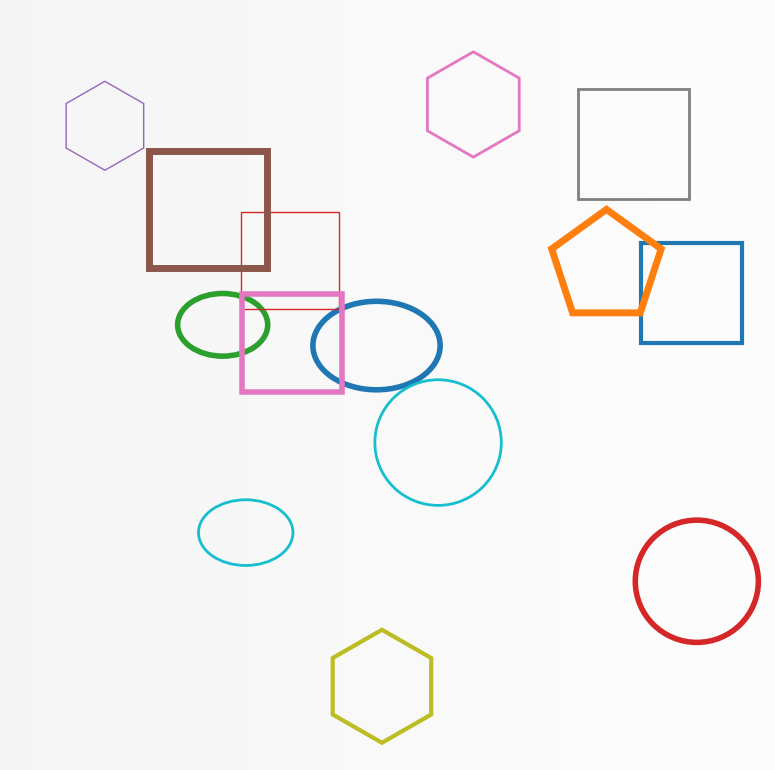[{"shape": "square", "thickness": 1.5, "radius": 0.33, "center": [0.893, 0.62]}, {"shape": "oval", "thickness": 2, "radius": 0.41, "center": [0.486, 0.551]}, {"shape": "pentagon", "thickness": 2.5, "radius": 0.37, "center": [0.782, 0.654]}, {"shape": "oval", "thickness": 2, "radius": 0.29, "center": [0.287, 0.578]}, {"shape": "circle", "thickness": 2, "radius": 0.4, "center": [0.899, 0.245]}, {"shape": "square", "thickness": 0.5, "radius": 0.31, "center": [0.374, 0.661]}, {"shape": "hexagon", "thickness": 0.5, "radius": 0.29, "center": [0.135, 0.837]}, {"shape": "square", "thickness": 2.5, "radius": 0.38, "center": [0.268, 0.727]}, {"shape": "square", "thickness": 2, "radius": 0.32, "center": [0.377, 0.554]}, {"shape": "hexagon", "thickness": 1, "radius": 0.34, "center": [0.611, 0.864]}, {"shape": "square", "thickness": 1, "radius": 0.36, "center": [0.817, 0.812]}, {"shape": "hexagon", "thickness": 1.5, "radius": 0.37, "center": [0.493, 0.109]}, {"shape": "circle", "thickness": 1, "radius": 0.41, "center": [0.565, 0.425]}, {"shape": "oval", "thickness": 1, "radius": 0.3, "center": [0.317, 0.308]}]